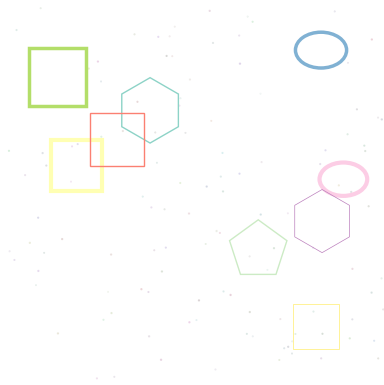[{"shape": "hexagon", "thickness": 1, "radius": 0.42, "center": [0.39, 0.713]}, {"shape": "square", "thickness": 3, "radius": 0.33, "center": [0.199, 0.57]}, {"shape": "square", "thickness": 1, "radius": 0.35, "center": [0.304, 0.637]}, {"shape": "oval", "thickness": 2.5, "radius": 0.33, "center": [0.834, 0.87]}, {"shape": "square", "thickness": 2.5, "radius": 0.37, "center": [0.149, 0.799]}, {"shape": "oval", "thickness": 3, "radius": 0.31, "center": [0.892, 0.535]}, {"shape": "hexagon", "thickness": 0.5, "radius": 0.41, "center": [0.837, 0.426]}, {"shape": "pentagon", "thickness": 1, "radius": 0.39, "center": [0.671, 0.351]}, {"shape": "square", "thickness": 0.5, "radius": 0.29, "center": [0.821, 0.152]}]